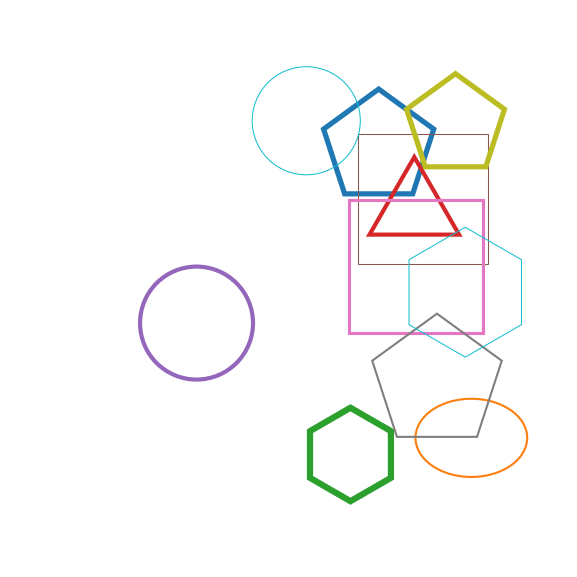[{"shape": "pentagon", "thickness": 2.5, "radius": 0.5, "center": [0.656, 0.745]}, {"shape": "oval", "thickness": 1, "radius": 0.48, "center": [0.816, 0.241]}, {"shape": "hexagon", "thickness": 3, "radius": 0.4, "center": [0.607, 0.212]}, {"shape": "triangle", "thickness": 2, "radius": 0.45, "center": [0.717, 0.638]}, {"shape": "circle", "thickness": 2, "radius": 0.49, "center": [0.34, 0.44]}, {"shape": "square", "thickness": 0.5, "radius": 0.56, "center": [0.732, 0.655]}, {"shape": "square", "thickness": 1.5, "radius": 0.58, "center": [0.721, 0.538]}, {"shape": "pentagon", "thickness": 1, "radius": 0.59, "center": [0.757, 0.338]}, {"shape": "pentagon", "thickness": 2.5, "radius": 0.45, "center": [0.789, 0.782]}, {"shape": "circle", "thickness": 0.5, "radius": 0.47, "center": [0.53, 0.79]}, {"shape": "hexagon", "thickness": 0.5, "radius": 0.56, "center": [0.806, 0.493]}]